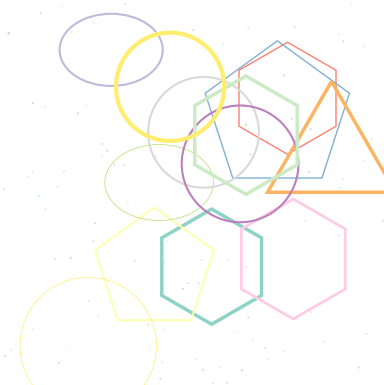[{"shape": "hexagon", "thickness": 2.5, "radius": 0.75, "center": [0.55, 0.307]}, {"shape": "pentagon", "thickness": 1.5, "radius": 0.81, "center": [0.401, 0.299]}, {"shape": "oval", "thickness": 1.5, "radius": 0.67, "center": [0.289, 0.87]}, {"shape": "hexagon", "thickness": 1, "radius": 0.73, "center": [0.747, 0.745]}, {"shape": "pentagon", "thickness": 1, "radius": 0.98, "center": [0.72, 0.697]}, {"shape": "triangle", "thickness": 2.5, "radius": 0.96, "center": [0.861, 0.597]}, {"shape": "oval", "thickness": 0.5, "radius": 0.71, "center": [0.413, 0.526]}, {"shape": "hexagon", "thickness": 2, "radius": 0.78, "center": [0.762, 0.327]}, {"shape": "circle", "thickness": 1.5, "radius": 0.72, "center": [0.529, 0.656]}, {"shape": "circle", "thickness": 1.5, "radius": 0.76, "center": [0.624, 0.574]}, {"shape": "hexagon", "thickness": 2.5, "radius": 0.77, "center": [0.639, 0.649]}, {"shape": "circle", "thickness": 0.5, "radius": 0.89, "center": [0.229, 0.102]}, {"shape": "circle", "thickness": 3, "radius": 0.7, "center": [0.442, 0.775]}]